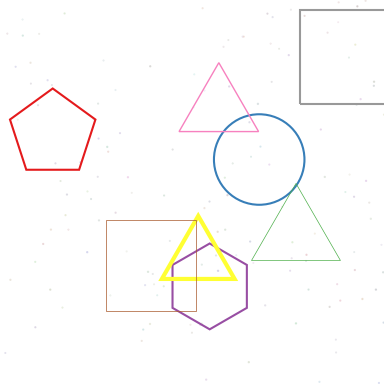[{"shape": "pentagon", "thickness": 1.5, "radius": 0.58, "center": [0.137, 0.653]}, {"shape": "circle", "thickness": 1.5, "radius": 0.59, "center": [0.673, 0.586]}, {"shape": "triangle", "thickness": 0.5, "radius": 0.67, "center": [0.769, 0.39]}, {"shape": "hexagon", "thickness": 1.5, "radius": 0.56, "center": [0.545, 0.256]}, {"shape": "triangle", "thickness": 3, "radius": 0.55, "center": [0.515, 0.33]}, {"shape": "square", "thickness": 0.5, "radius": 0.59, "center": [0.392, 0.31]}, {"shape": "triangle", "thickness": 1, "radius": 0.6, "center": [0.568, 0.718]}, {"shape": "square", "thickness": 1.5, "radius": 0.61, "center": [0.899, 0.852]}]